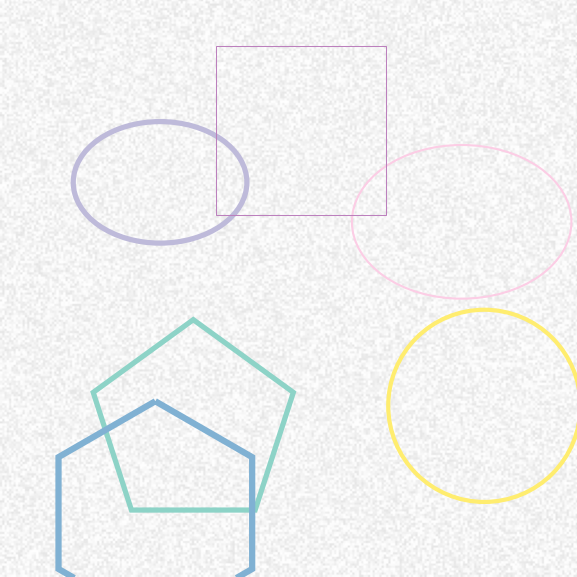[{"shape": "pentagon", "thickness": 2.5, "radius": 0.91, "center": [0.335, 0.263]}, {"shape": "oval", "thickness": 2.5, "radius": 0.75, "center": [0.277, 0.683]}, {"shape": "hexagon", "thickness": 3, "radius": 0.97, "center": [0.269, 0.111]}, {"shape": "oval", "thickness": 1, "radius": 0.95, "center": [0.799, 0.615]}, {"shape": "square", "thickness": 0.5, "radius": 0.73, "center": [0.521, 0.773]}, {"shape": "circle", "thickness": 2, "radius": 0.83, "center": [0.839, 0.296]}]